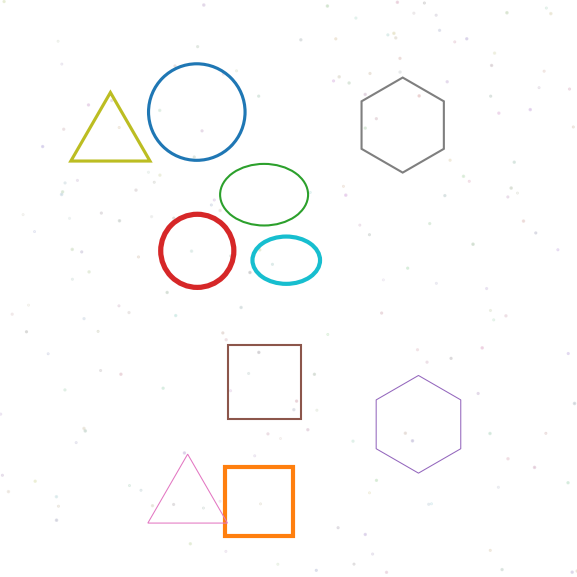[{"shape": "circle", "thickness": 1.5, "radius": 0.42, "center": [0.341, 0.805]}, {"shape": "square", "thickness": 2, "radius": 0.3, "center": [0.448, 0.13]}, {"shape": "oval", "thickness": 1, "radius": 0.38, "center": [0.457, 0.662]}, {"shape": "circle", "thickness": 2.5, "radius": 0.32, "center": [0.342, 0.565]}, {"shape": "hexagon", "thickness": 0.5, "radius": 0.42, "center": [0.725, 0.264]}, {"shape": "square", "thickness": 1, "radius": 0.32, "center": [0.458, 0.337]}, {"shape": "triangle", "thickness": 0.5, "radius": 0.4, "center": [0.325, 0.133]}, {"shape": "hexagon", "thickness": 1, "radius": 0.41, "center": [0.697, 0.783]}, {"shape": "triangle", "thickness": 1.5, "radius": 0.4, "center": [0.191, 0.76]}, {"shape": "oval", "thickness": 2, "radius": 0.29, "center": [0.496, 0.549]}]